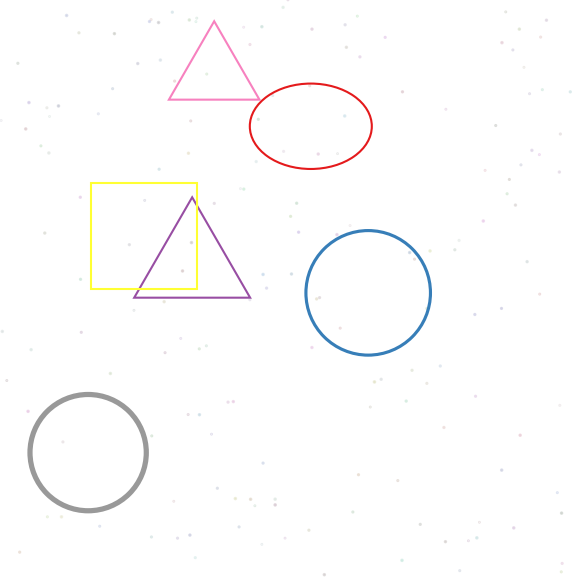[{"shape": "oval", "thickness": 1, "radius": 0.53, "center": [0.538, 0.78]}, {"shape": "circle", "thickness": 1.5, "radius": 0.54, "center": [0.638, 0.492]}, {"shape": "triangle", "thickness": 1, "radius": 0.58, "center": [0.333, 0.542]}, {"shape": "square", "thickness": 1, "radius": 0.46, "center": [0.249, 0.59]}, {"shape": "triangle", "thickness": 1, "radius": 0.45, "center": [0.371, 0.872]}, {"shape": "circle", "thickness": 2.5, "radius": 0.5, "center": [0.153, 0.215]}]